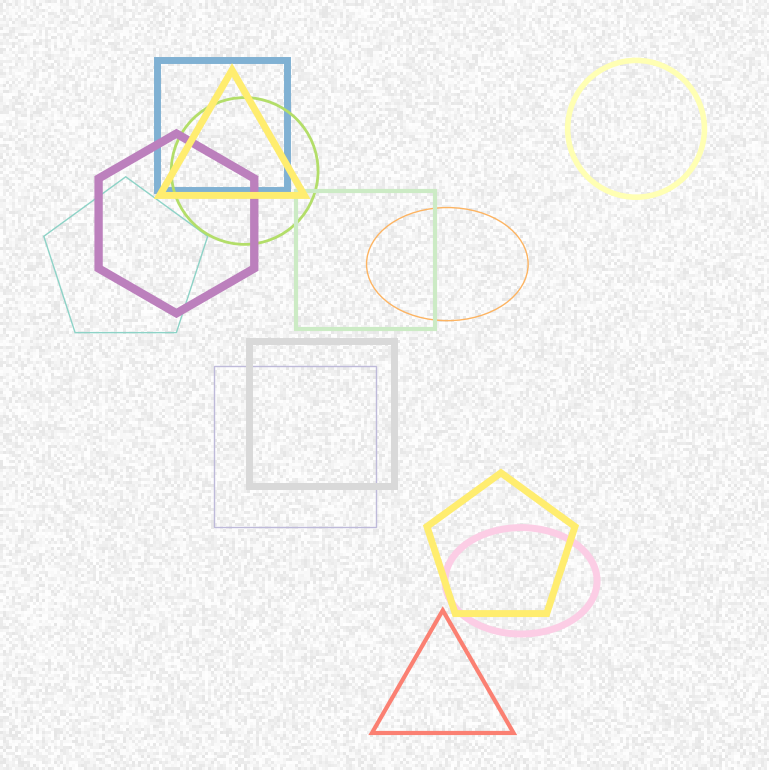[{"shape": "pentagon", "thickness": 0.5, "radius": 0.56, "center": [0.163, 0.659]}, {"shape": "circle", "thickness": 2, "radius": 0.44, "center": [0.826, 0.833]}, {"shape": "square", "thickness": 0.5, "radius": 0.52, "center": [0.383, 0.42]}, {"shape": "triangle", "thickness": 1.5, "radius": 0.53, "center": [0.575, 0.101]}, {"shape": "square", "thickness": 2.5, "radius": 0.42, "center": [0.288, 0.838]}, {"shape": "oval", "thickness": 0.5, "radius": 0.52, "center": [0.581, 0.657]}, {"shape": "circle", "thickness": 1, "radius": 0.48, "center": [0.318, 0.778]}, {"shape": "oval", "thickness": 2.5, "radius": 0.49, "center": [0.677, 0.246]}, {"shape": "square", "thickness": 2.5, "radius": 0.47, "center": [0.418, 0.463]}, {"shape": "hexagon", "thickness": 3, "radius": 0.58, "center": [0.229, 0.71]}, {"shape": "square", "thickness": 1.5, "radius": 0.45, "center": [0.475, 0.662]}, {"shape": "triangle", "thickness": 2.5, "radius": 0.54, "center": [0.301, 0.8]}, {"shape": "pentagon", "thickness": 2.5, "radius": 0.51, "center": [0.651, 0.285]}]